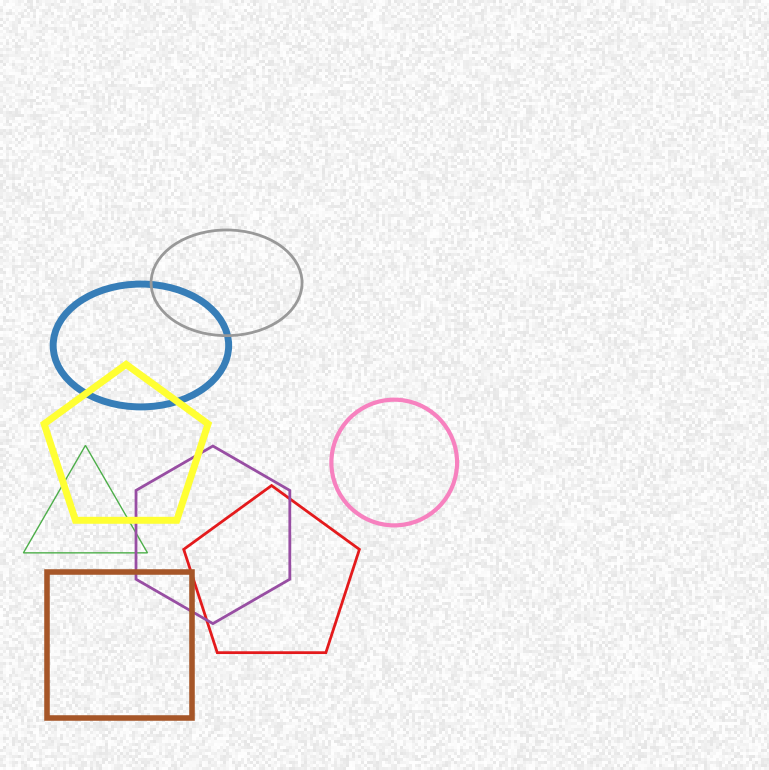[{"shape": "pentagon", "thickness": 1, "radius": 0.6, "center": [0.353, 0.249]}, {"shape": "oval", "thickness": 2.5, "radius": 0.57, "center": [0.183, 0.551]}, {"shape": "triangle", "thickness": 0.5, "radius": 0.47, "center": [0.111, 0.329]}, {"shape": "hexagon", "thickness": 1, "radius": 0.58, "center": [0.277, 0.305]}, {"shape": "pentagon", "thickness": 2.5, "radius": 0.56, "center": [0.164, 0.415]}, {"shape": "square", "thickness": 2, "radius": 0.47, "center": [0.155, 0.162]}, {"shape": "circle", "thickness": 1.5, "radius": 0.41, "center": [0.512, 0.399]}, {"shape": "oval", "thickness": 1, "radius": 0.49, "center": [0.294, 0.633]}]